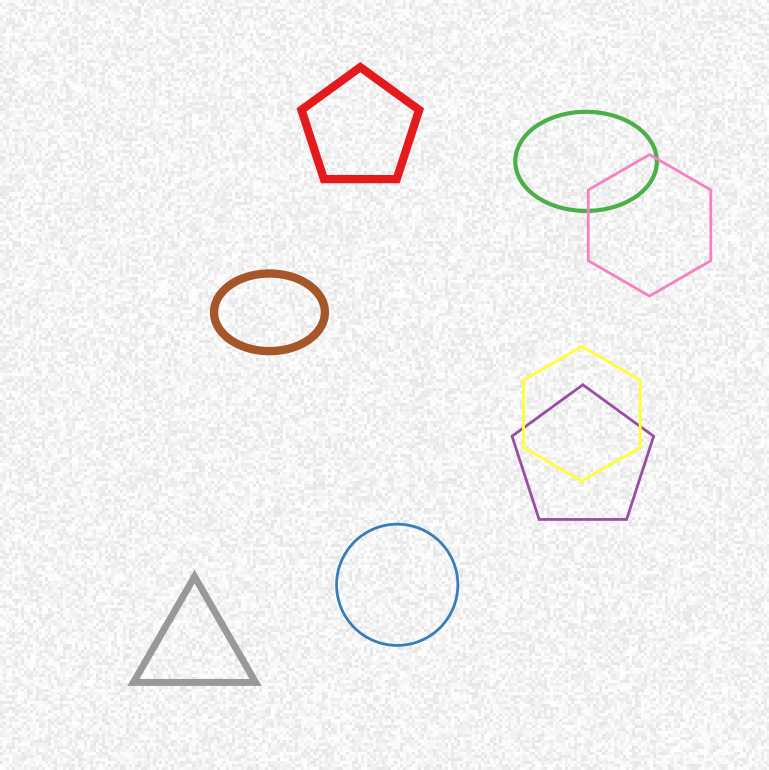[{"shape": "pentagon", "thickness": 3, "radius": 0.4, "center": [0.468, 0.832]}, {"shape": "circle", "thickness": 1, "radius": 0.39, "center": [0.516, 0.241]}, {"shape": "oval", "thickness": 1.5, "radius": 0.46, "center": [0.761, 0.79]}, {"shape": "pentagon", "thickness": 1, "radius": 0.48, "center": [0.757, 0.404]}, {"shape": "hexagon", "thickness": 1, "radius": 0.44, "center": [0.756, 0.463]}, {"shape": "oval", "thickness": 3, "radius": 0.36, "center": [0.35, 0.594]}, {"shape": "hexagon", "thickness": 1, "radius": 0.46, "center": [0.844, 0.707]}, {"shape": "triangle", "thickness": 2.5, "radius": 0.46, "center": [0.253, 0.16]}]